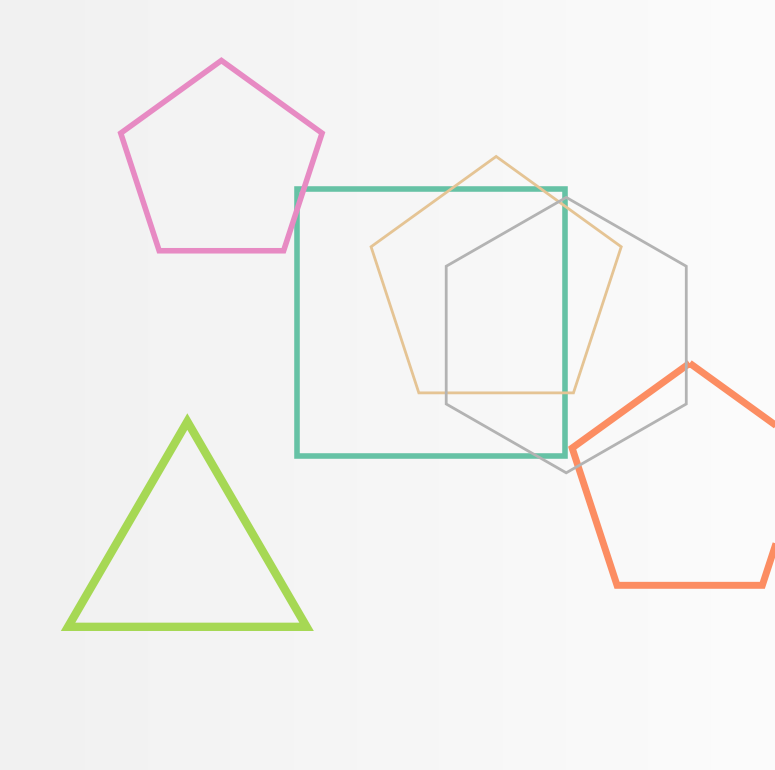[{"shape": "square", "thickness": 2, "radius": 0.86, "center": [0.556, 0.581]}, {"shape": "pentagon", "thickness": 2.5, "radius": 0.8, "center": [0.89, 0.369]}, {"shape": "pentagon", "thickness": 2, "radius": 0.68, "center": [0.286, 0.785]}, {"shape": "triangle", "thickness": 3, "radius": 0.89, "center": [0.242, 0.275]}, {"shape": "pentagon", "thickness": 1, "radius": 0.85, "center": [0.64, 0.627]}, {"shape": "hexagon", "thickness": 1, "radius": 0.89, "center": [0.731, 0.565]}]